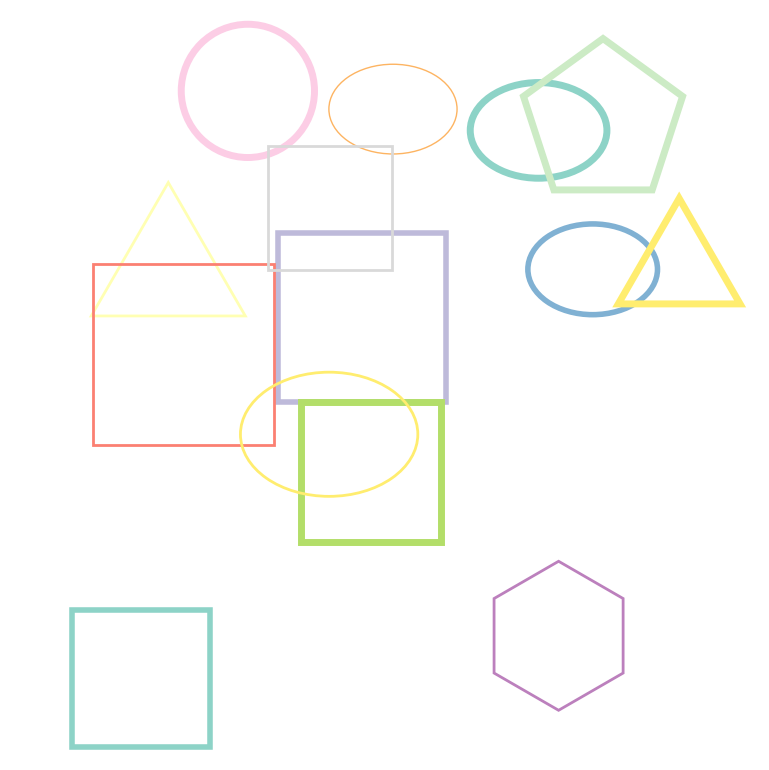[{"shape": "oval", "thickness": 2.5, "radius": 0.44, "center": [0.699, 0.831]}, {"shape": "square", "thickness": 2, "radius": 0.45, "center": [0.183, 0.119]}, {"shape": "triangle", "thickness": 1, "radius": 0.58, "center": [0.219, 0.647]}, {"shape": "square", "thickness": 2, "radius": 0.55, "center": [0.47, 0.588]}, {"shape": "square", "thickness": 1, "radius": 0.59, "center": [0.238, 0.539]}, {"shape": "oval", "thickness": 2, "radius": 0.42, "center": [0.77, 0.65]}, {"shape": "oval", "thickness": 0.5, "radius": 0.42, "center": [0.51, 0.858]}, {"shape": "square", "thickness": 2.5, "radius": 0.46, "center": [0.481, 0.387]}, {"shape": "circle", "thickness": 2.5, "radius": 0.43, "center": [0.322, 0.882]}, {"shape": "square", "thickness": 1, "radius": 0.4, "center": [0.428, 0.73]}, {"shape": "hexagon", "thickness": 1, "radius": 0.48, "center": [0.725, 0.174]}, {"shape": "pentagon", "thickness": 2.5, "radius": 0.54, "center": [0.783, 0.841]}, {"shape": "triangle", "thickness": 2.5, "radius": 0.46, "center": [0.882, 0.651]}, {"shape": "oval", "thickness": 1, "radius": 0.58, "center": [0.427, 0.436]}]